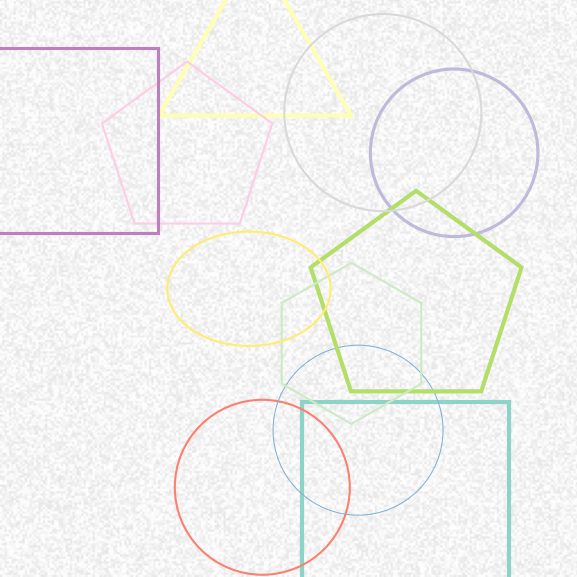[{"shape": "square", "thickness": 2, "radius": 0.89, "center": [0.702, 0.124]}, {"shape": "triangle", "thickness": 2, "radius": 0.96, "center": [0.442, 0.895]}, {"shape": "circle", "thickness": 1.5, "radius": 0.73, "center": [0.786, 0.735]}, {"shape": "circle", "thickness": 1, "radius": 0.76, "center": [0.454, 0.155]}, {"shape": "circle", "thickness": 0.5, "radius": 0.74, "center": [0.62, 0.254]}, {"shape": "pentagon", "thickness": 2, "radius": 0.96, "center": [0.721, 0.477]}, {"shape": "pentagon", "thickness": 1, "radius": 0.78, "center": [0.324, 0.737]}, {"shape": "circle", "thickness": 1, "radius": 0.85, "center": [0.663, 0.804]}, {"shape": "square", "thickness": 1.5, "radius": 0.8, "center": [0.114, 0.756]}, {"shape": "hexagon", "thickness": 1, "radius": 0.7, "center": [0.609, 0.405]}, {"shape": "oval", "thickness": 1, "radius": 0.71, "center": [0.431, 0.499]}]